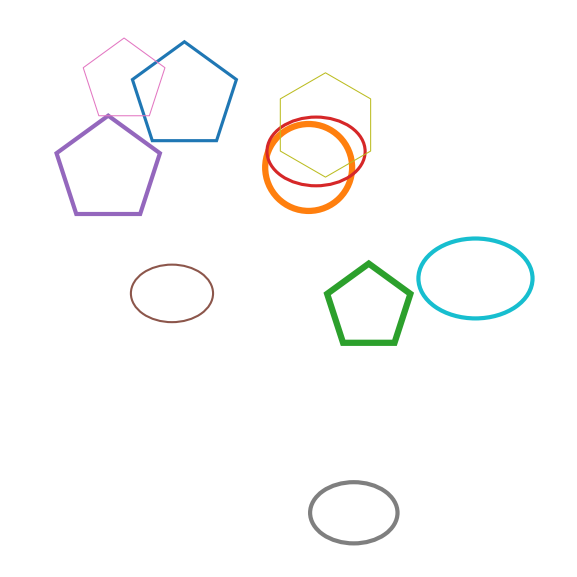[{"shape": "pentagon", "thickness": 1.5, "radius": 0.47, "center": [0.319, 0.832]}, {"shape": "circle", "thickness": 3, "radius": 0.38, "center": [0.534, 0.709]}, {"shape": "pentagon", "thickness": 3, "radius": 0.38, "center": [0.639, 0.467]}, {"shape": "oval", "thickness": 1.5, "radius": 0.42, "center": [0.547, 0.737]}, {"shape": "pentagon", "thickness": 2, "radius": 0.47, "center": [0.187, 0.705]}, {"shape": "oval", "thickness": 1, "radius": 0.36, "center": [0.298, 0.491]}, {"shape": "pentagon", "thickness": 0.5, "radius": 0.37, "center": [0.215, 0.859]}, {"shape": "oval", "thickness": 2, "radius": 0.38, "center": [0.613, 0.111]}, {"shape": "hexagon", "thickness": 0.5, "radius": 0.45, "center": [0.564, 0.783]}, {"shape": "oval", "thickness": 2, "radius": 0.49, "center": [0.823, 0.517]}]